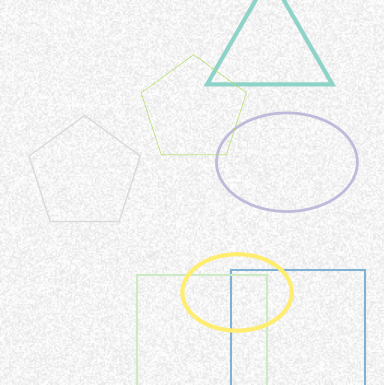[{"shape": "triangle", "thickness": 3, "radius": 0.94, "center": [0.701, 0.875]}, {"shape": "oval", "thickness": 2, "radius": 0.91, "center": [0.745, 0.579]}, {"shape": "square", "thickness": 1.5, "radius": 0.87, "center": [0.775, 0.125]}, {"shape": "pentagon", "thickness": 0.5, "radius": 0.72, "center": [0.503, 0.714]}, {"shape": "pentagon", "thickness": 1, "radius": 0.76, "center": [0.22, 0.548]}, {"shape": "square", "thickness": 1.5, "radius": 0.85, "center": [0.525, 0.115]}, {"shape": "oval", "thickness": 3, "radius": 0.71, "center": [0.616, 0.24]}]